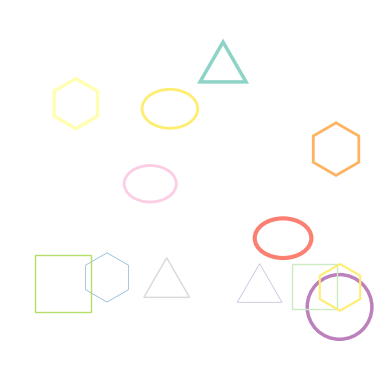[{"shape": "triangle", "thickness": 2.5, "radius": 0.35, "center": [0.579, 0.822]}, {"shape": "hexagon", "thickness": 2.5, "radius": 0.32, "center": [0.197, 0.731]}, {"shape": "triangle", "thickness": 0.5, "radius": 0.33, "center": [0.674, 0.248]}, {"shape": "oval", "thickness": 3, "radius": 0.37, "center": [0.735, 0.381]}, {"shape": "hexagon", "thickness": 0.5, "radius": 0.32, "center": [0.278, 0.279]}, {"shape": "hexagon", "thickness": 2, "radius": 0.34, "center": [0.873, 0.613]}, {"shape": "square", "thickness": 1, "radius": 0.37, "center": [0.164, 0.264]}, {"shape": "oval", "thickness": 2, "radius": 0.34, "center": [0.39, 0.523]}, {"shape": "triangle", "thickness": 1, "radius": 0.34, "center": [0.433, 0.262]}, {"shape": "circle", "thickness": 2.5, "radius": 0.42, "center": [0.882, 0.203]}, {"shape": "square", "thickness": 1, "radius": 0.29, "center": [0.818, 0.255]}, {"shape": "oval", "thickness": 2, "radius": 0.36, "center": [0.441, 0.717]}, {"shape": "hexagon", "thickness": 1.5, "radius": 0.3, "center": [0.883, 0.254]}]